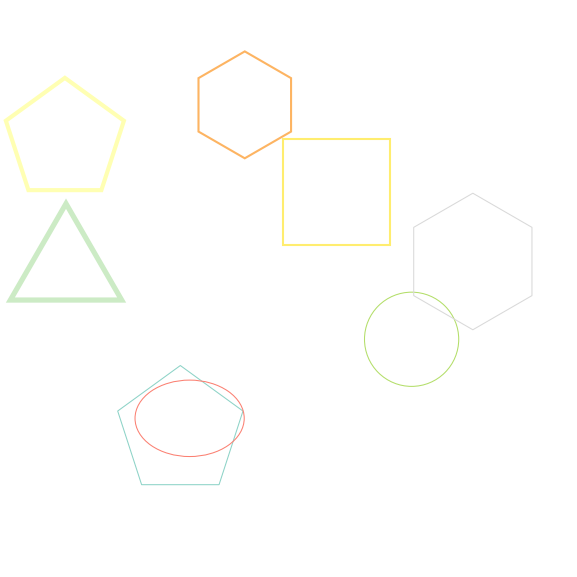[{"shape": "pentagon", "thickness": 0.5, "radius": 0.57, "center": [0.312, 0.252]}, {"shape": "pentagon", "thickness": 2, "radius": 0.54, "center": [0.112, 0.757]}, {"shape": "oval", "thickness": 0.5, "radius": 0.47, "center": [0.328, 0.275]}, {"shape": "hexagon", "thickness": 1, "radius": 0.46, "center": [0.424, 0.818]}, {"shape": "circle", "thickness": 0.5, "radius": 0.41, "center": [0.713, 0.412]}, {"shape": "hexagon", "thickness": 0.5, "radius": 0.59, "center": [0.819, 0.546]}, {"shape": "triangle", "thickness": 2.5, "radius": 0.56, "center": [0.114, 0.535]}, {"shape": "square", "thickness": 1, "radius": 0.46, "center": [0.583, 0.666]}]